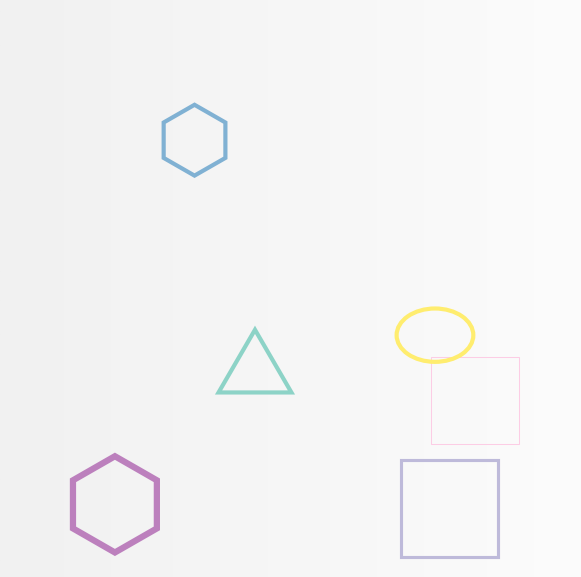[{"shape": "triangle", "thickness": 2, "radius": 0.36, "center": [0.439, 0.356]}, {"shape": "square", "thickness": 1.5, "radius": 0.42, "center": [0.774, 0.119]}, {"shape": "hexagon", "thickness": 2, "radius": 0.31, "center": [0.335, 0.756]}, {"shape": "square", "thickness": 0.5, "radius": 0.38, "center": [0.816, 0.305]}, {"shape": "hexagon", "thickness": 3, "radius": 0.42, "center": [0.198, 0.126]}, {"shape": "oval", "thickness": 2, "radius": 0.33, "center": [0.748, 0.419]}]